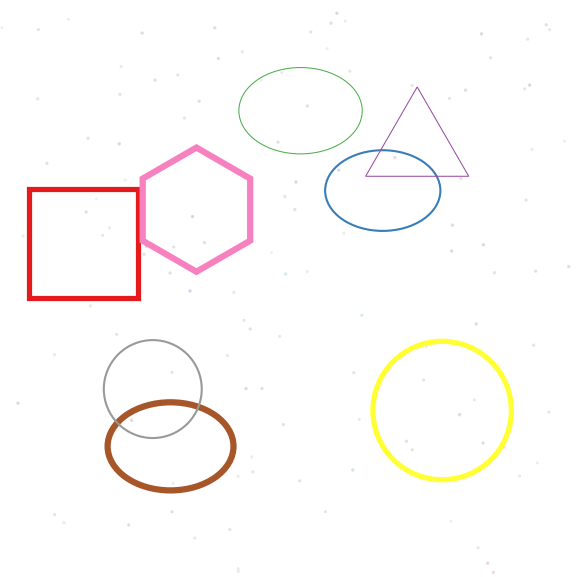[{"shape": "square", "thickness": 2.5, "radius": 0.47, "center": [0.144, 0.578]}, {"shape": "oval", "thickness": 1, "radius": 0.5, "center": [0.663, 0.669]}, {"shape": "oval", "thickness": 0.5, "radius": 0.53, "center": [0.52, 0.807]}, {"shape": "triangle", "thickness": 0.5, "radius": 0.52, "center": [0.722, 0.745]}, {"shape": "circle", "thickness": 2.5, "radius": 0.6, "center": [0.766, 0.288]}, {"shape": "oval", "thickness": 3, "radius": 0.54, "center": [0.295, 0.226]}, {"shape": "hexagon", "thickness": 3, "radius": 0.54, "center": [0.34, 0.636]}, {"shape": "circle", "thickness": 1, "radius": 0.42, "center": [0.265, 0.325]}]